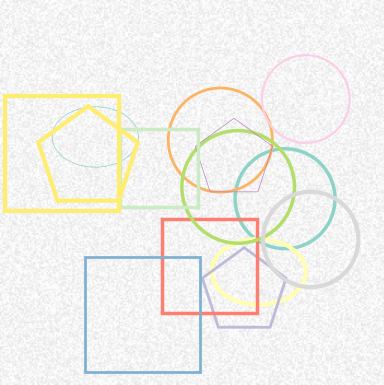[{"shape": "oval", "thickness": 0.5, "radius": 0.56, "center": [0.247, 0.644]}, {"shape": "circle", "thickness": 2.5, "radius": 0.65, "center": [0.74, 0.484]}, {"shape": "oval", "thickness": 3, "radius": 0.61, "center": [0.672, 0.294]}, {"shape": "pentagon", "thickness": 2, "radius": 0.57, "center": [0.634, 0.242]}, {"shape": "square", "thickness": 2.5, "radius": 0.61, "center": [0.544, 0.309]}, {"shape": "square", "thickness": 2, "radius": 0.75, "center": [0.37, 0.184]}, {"shape": "circle", "thickness": 2, "radius": 0.68, "center": [0.572, 0.636]}, {"shape": "circle", "thickness": 2.5, "radius": 0.73, "center": [0.619, 0.515]}, {"shape": "circle", "thickness": 1.5, "radius": 0.57, "center": [0.794, 0.743]}, {"shape": "circle", "thickness": 3, "radius": 0.62, "center": [0.807, 0.378]}, {"shape": "pentagon", "thickness": 0.5, "radius": 0.53, "center": [0.608, 0.587]}, {"shape": "square", "thickness": 2.5, "radius": 0.51, "center": [0.413, 0.564]}, {"shape": "square", "thickness": 3, "radius": 0.74, "center": [0.161, 0.602]}, {"shape": "pentagon", "thickness": 3, "radius": 0.68, "center": [0.229, 0.588]}]